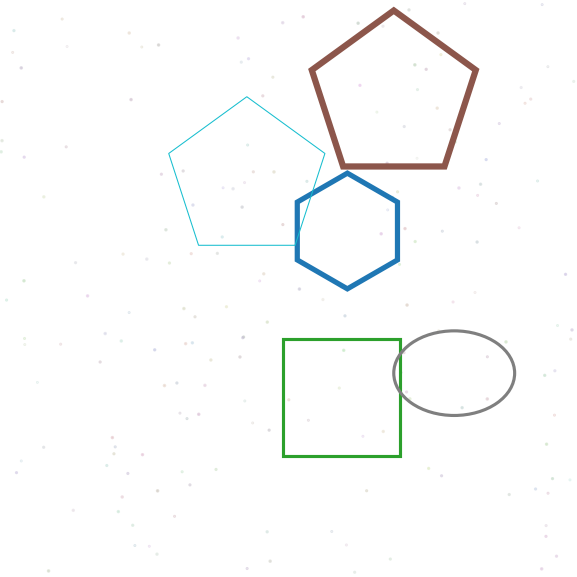[{"shape": "hexagon", "thickness": 2.5, "radius": 0.5, "center": [0.602, 0.599]}, {"shape": "square", "thickness": 1.5, "radius": 0.5, "center": [0.592, 0.311]}, {"shape": "pentagon", "thickness": 3, "radius": 0.75, "center": [0.682, 0.832]}, {"shape": "oval", "thickness": 1.5, "radius": 0.52, "center": [0.787, 0.353]}, {"shape": "pentagon", "thickness": 0.5, "radius": 0.71, "center": [0.427, 0.689]}]